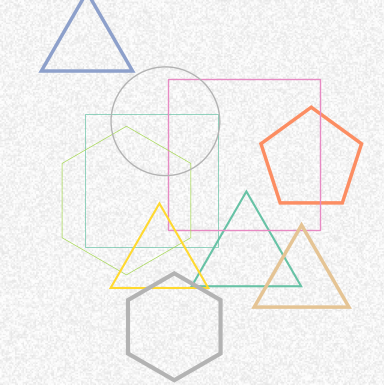[{"shape": "square", "thickness": 0.5, "radius": 0.86, "center": [0.394, 0.531]}, {"shape": "triangle", "thickness": 1.5, "radius": 0.82, "center": [0.64, 0.339]}, {"shape": "pentagon", "thickness": 2.5, "radius": 0.69, "center": [0.808, 0.584]}, {"shape": "triangle", "thickness": 2.5, "radius": 0.68, "center": [0.226, 0.884]}, {"shape": "square", "thickness": 1, "radius": 0.98, "center": [0.633, 0.599]}, {"shape": "hexagon", "thickness": 0.5, "radius": 0.97, "center": [0.328, 0.479]}, {"shape": "triangle", "thickness": 1.5, "radius": 0.73, "center": [0.414, 0.325]}, {"shape": "triangle", "thickness": 2.5, "radius": 0.71, "center": [0.783, 0.273]}, {"shape": "circle", "thickness": 1, "radius": 0.71, "center": [0.43, 0.685]}, {"shape": "hexagon", "thickness": 3, "radius": 0.69, "center": [0.453, 0.151]}]